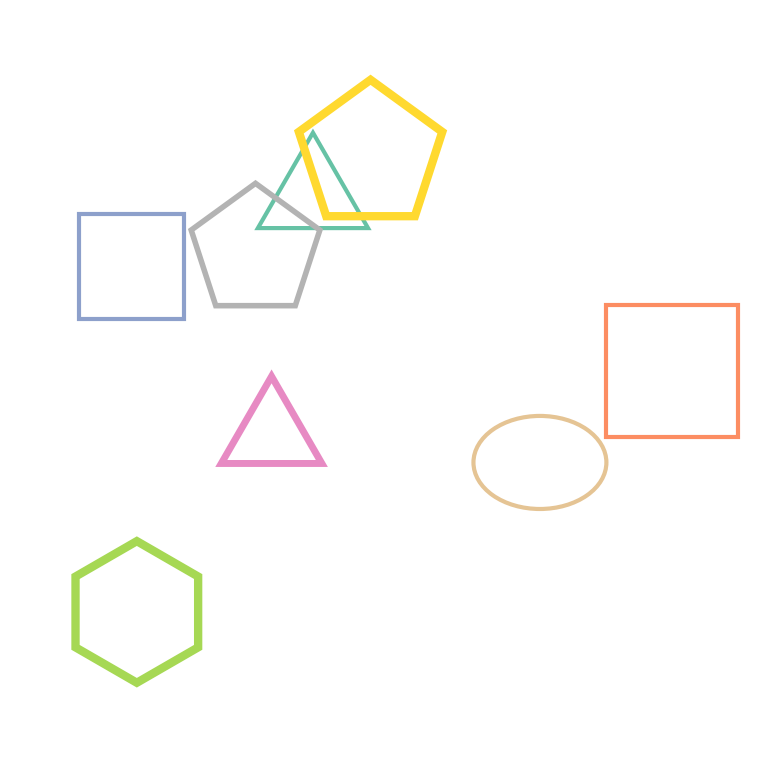[{"shape": "triangle", "thickness": 1.5, "radius": 0.41, "center": [0.406, 0.745]}, {"shape": "square", "thickness": 1.5, "radius": 0.43, "center": [0.873, 0.518]}, {"shape": "square", "thickness": 1.5, "radius": 0.34, "center": [0.171, 0.653]}, {"shape": "triangle", "thickness": 2.5, "radius": 0.38, "center": [0.353, 0.436]}, {"shape": "hexagon", "thickness": 3, "radius": 0.46, "center": [0.178, 0.205]}, {"shape": "pentagon", "thickness": 3, "radius": 0.49, "center": [0.481, 0.798]}, {"shape": "oval", "thickness": 1.5, "radius": 0.43, "center": [0.701, 0.399]}, {"shape": "pentagon", "thickness": 2, "radius": 0.44, "center": [0.332, 0.674]}]